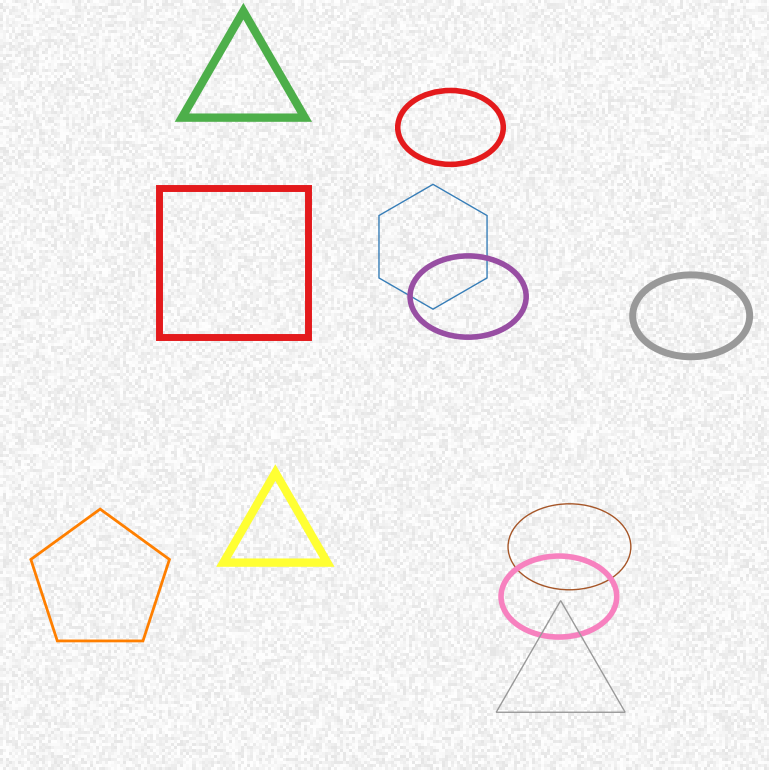[{"shape": "oval", "thickness": 2, "radius": 0.34, "center": [0.585, 0.835]}, {"shape": "square", "thickness": 2.5, "radius": 0.48, "center": [0.304, 0.659]}, {"shape": "hexagon", "thickness": 0.5, "radius": 0.41, "center": [0.562, 0.68]}, {"shape": "triangle", "thickness": 3, "radius": 0.46, "center": [0.316, 0.893]}, {"shape": "oval", "thickness": 2, "radius": 0.38, "center": [0.608, 0.615]}, {"shape": "pentagon", "thickness": 1, "radius": 0.47, "center": [0.13, 0.244]}, {"shape": "triangle", "thickness": 3, "radius": 0.39, "center": [0.358, 0.308]}, {"shape": "oval", "thickness": 0.5, "radius": 0.4, "center": [0.74, 0.29]}, {"shape": "oval", "thickness": 2, "radius": 0.38, "center": [0.726, 0.225]}, {"shape": "triangle", "thickness": 0.5, "radius": 0.48, "center": [0.728, 0.123]}, {"shape": "oval", "thickness": 2.5, "radius": 0.38, "center": [0.898, 0.59]}]